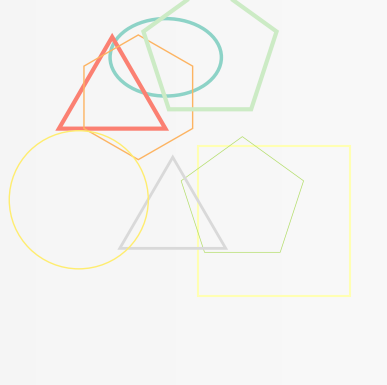[{"shape": "oval", "thickness": 2.5, "radius": 0.72, "center": [0.428, 0.851]}, {"shape": "square", "thickness": 1.5, "radius": 0.98, "center": [0.707, 0.426]}, {"shape": "triangle", "thickness": 3, "radius": 0.79, "center": [0.289, 0.745]}, {"shape": "hexagon", "thickness": 1, "radius": 0.81, "center": [0.357, 0.747]}, {"shape": "pentagon", "thickness": 0.5, "radius": 0.83, "center": [0.625, 0.479]}, {"shape": "triangle", "thickness": 2, "radius": 0.79, "center": [0.446, 0.434]}, {"shape": "pentagon", "thickness": 3, "radius": 0.9, "center": [0.542, 0.862]}, {"shape": "circle", "thickness": 1, "radius": 0.9, "center": [0.203, 0.481]}]